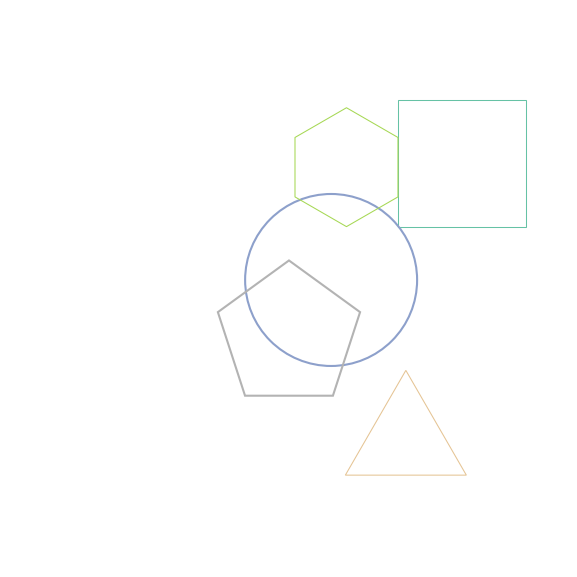[{"shape": "square", "thickness": 0.5, "radius": 0.55, "center": [0.801, 0.716]}, {"shape": "circle", "thickness": 1, "radius": 0.74, "center": [0.573, 0.514]}, {"shape": "hexagon", "thickness": 0.5, "radius": 0.51, "center": [0.6, 0.71]}, {"shape": "triangle", "thickness": 0.5, "radius": 0.6, "center": [0.703, 0.237]}, {"shape": "pentagon", "thickness": 1, "radius": 0.65, "center": [0.5, 0.419]}]